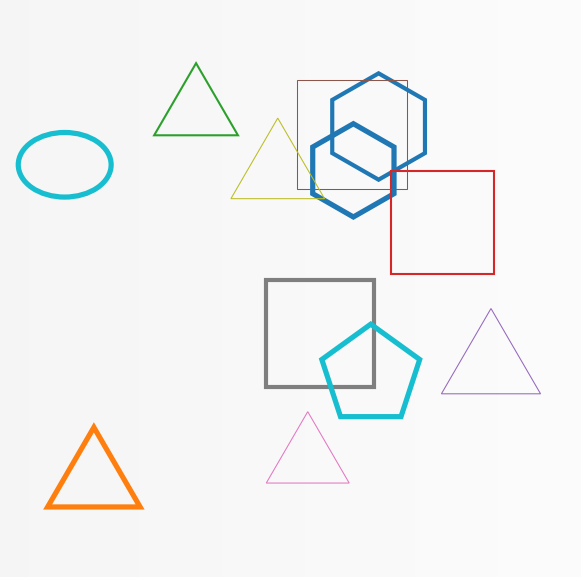[{"shape": "hexagon", "thickness": 2.5, "radius": 0.4, "center": [0.608, 0.704]}, {"shape": "hexagon", "thickness": 2, "radius": 0.46, "center": [0.651, 0.78]}, {"shape": "triangle", "thickness": 2.5, "radius": 0.46, "center": [0.162, 0.167]}, {"shape": "triangle", "thickness": 1, "radius": 0.42, "center": [0.337, 0.806]}, {"shape": "square", "thickness": 1, "radius": 0.44, "center": [0.761, 0.614]}, {"shape": "triangle", "thickness": 0.5, "radius": 0.49, "center": [0.845, 0.366]}, {"shape": "square", "thickness": 0.5, "radius": 0.47, "center": [0.606, 0.766]}, {"shape": "triangle", "thickness": 0.5, "radius": 0.41, "center": [0.529, 0.204]}, {"shape": "square", "thickness": 2, "radius": 0.46, "center": [0.551, 0.421]}, {"shape": "triangle", "thickness": 0.5, "radius": 0.47, "center": [0.478, 0.702]}, {"shape": "pentagon", "thickness": 2.5, "radius": 0.44, "center": [0.638, 0.349]}, {"shape": "oval", "thickness": 2.5, "radius": 0.4, "center": [0.111, 0.714]}]